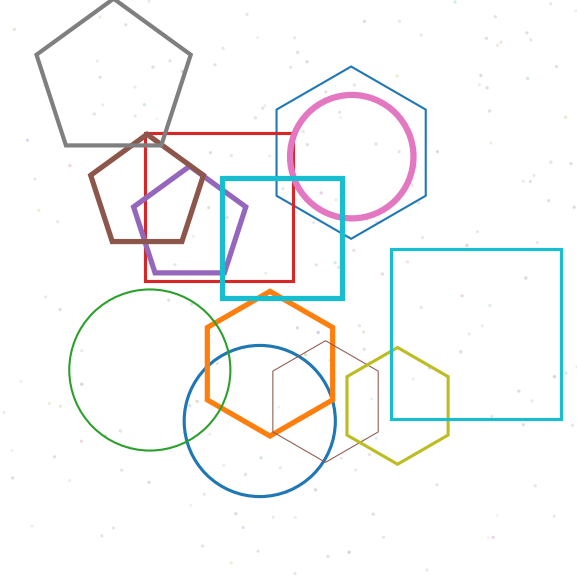[{"shape": "hexagon", "thickness": 1, "radius": 0.75, "center": [0.608, 0.735]}, {"shape": "circle", "thickness": 1.5, "radius": 0.65, "center": [0.45, 0.27]}, {"shape": "hexagon", "thickness": 2.5, "radius": 0.63, "center": [0.467, 0.369]}, {"shape": "circle", "thickness": 1, "radius": 0.7, "center": [0.259, 0.358]}, {"shape": "square", "thickness": 1.5, "radius": 0.64, "center": [0.379, 0.641]}, {"shape": "pentagon", "thickness": 2.5, "radius": 0.51, "center": [0.328, 0.609]}, {"shape": "pentagon", "thickness": 2.5, "radius": 0.51, "center": [0.255, 0.664]}, {"shape": "hexagon", "thickness": 0.5, "radius": 0.53, "center": [0.564, 0.304]}, {"shape": "circle", "thickness": 3, "radius": 0.53, "center": [0.609, 0.728]}, {"shape": "pentagon", "thickness": 2, "radius": 0.7, "center": [0.197, 0.861]}, {"shape": "hexagon", "thickness": 1.5, "radius": 0.51, "center": [0.688, 0.296]}, {"shape": "square", "thickness": 1.5, "radius": 0.74, "center": [0.825, 0.421]}, {"shape": "square", "thickness": 2.5, "radius": 0.52, "center": [0.488, 0.586]}]